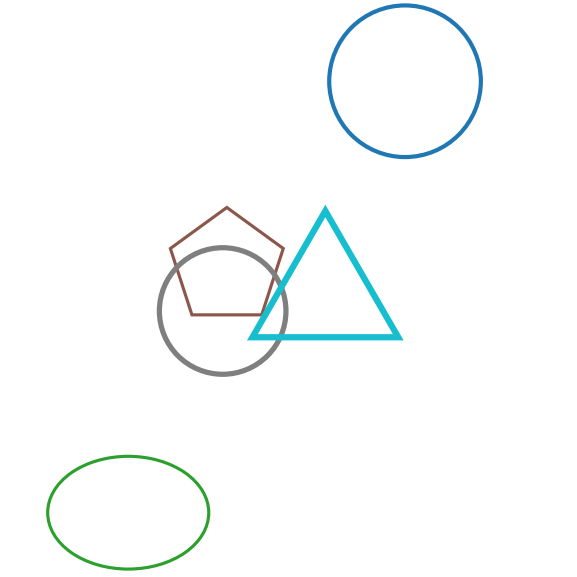[{"shape": "circle", "thickness": 2, "radius": 0.66, "center": [0.701, 0.858]}, {"shape": "oval", "thickness": 1.5, "radius": 0.7, "center": [0.222, 0.111]}, {"shape": "pentagon", "thickness": 1.5, "radius": 0.51, "center": [0.393, 0.537]}, {"shape": "circle", "thickness": 2.5, "radius": 0.55, "center": [0.386, 0.461]}, {"shape": "triangle", "thickness": 3, "radius": 0.73, "center": [0.563, 0.488]}]